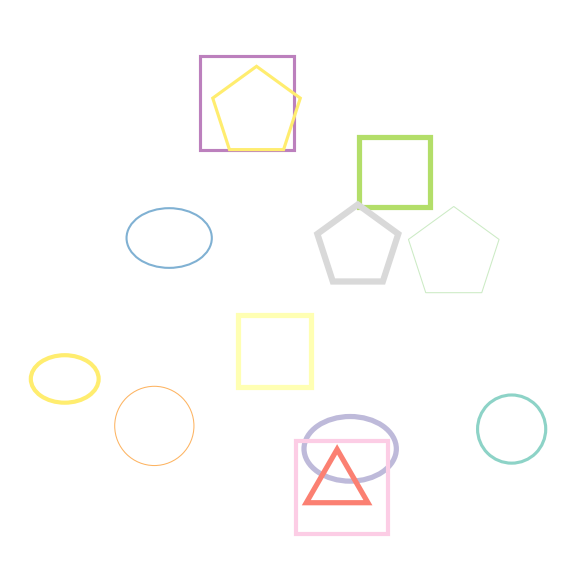[{"shape": "circle", "thickness": 1.5, "radius": 0.3, "center": [0.886, 0.256]}, {"shape": "square", "thickness": 2.5, "radius": 0.31, "center": [0.476, 0.392]}, {"shape": "oval", "thickness": 2.5, "radius": 0.4, "center": [0.606, 0.222]}, {"shape": "triangle", "thickness": 2.5, "radius": 0.31, "center": [0.584, 0.159]}, {"shape": "oval", "thickness": 1, "radius": 0.37, "center": [0.293, 0.587]}, {"shape": "circle", "thickness": 0.5, "radius": 0.34, "center": [0.267, 0.262]}, {"shape": "square", "thickness": 2.5, "radius": 0.31, "center": [0.683, 0.701]}, {"shape": "square", "thickness": 2, "radius": 0.4, "center": [0.592, 0.155]}, {"shape": "pentagon", "thickness": 3, "radius": 0.37, "center": [0.62, 0.571]}, {"shape": "square", "thickness": 1.5, "radius": 0.4, "center": [0.428, 0.821]}, {"shape": "pentagon", "thickness": 0.5, "radius": 0.41, "center": [0.786, 0.559]}, {"shape": "oval", "thickness": 2, "radius": 0.29, "center": [0.112, 0.343]}, {"shape": "pentagon", "thickness": 1.5, "radius": 0.4, "center": [0.444, 0.805]}]